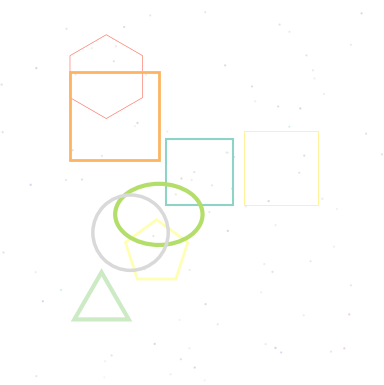[{"shape": "square", "thickness": 1.5, "radius": 0.43, "center": [0.517, 0.553]}, {"shape": "pentagon", "thickness": 2, "radius": 0.43, "center": [0.407, 0.344]}, {"shape": "hexagon", "thickness": 0.5, "radius": 0.54, "center": [0.276, 0.801]}, {"shape": "square", "thickness": 2, "radius": 0.57, "center": [0.297, 0.698]}, {"shape": "oval", "thickness": 3, "radius": 0.57, "center": [0.413, 0.443]}, {"shape": "circle", "thickness": 2.5, "radius": 0.49, "center": [0.339, 0.396]}, {"shape": "triangle", "thickness": 3, "radius": 0.41, "center": [0.264, 0.211]}, {"shape": "square", "thickness": 0.5, "radius": 0.48, "center": [0.73, 0.564]}]